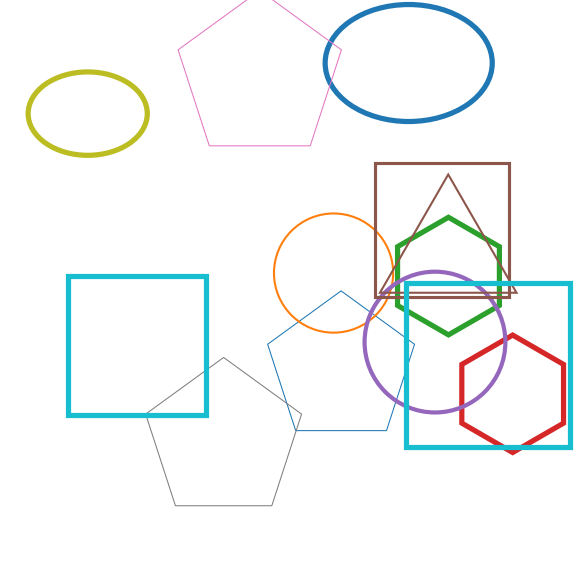[{"shape": "oval", "thickness": 2.5, "radius": 0.72, "center": [0.708, 0.89]}, {"shape": "pentagon", "thickness": 0.5, "radius": 0.67, "center": [0.591, 0.362]}, {"shape": "circle", "thickness": 1, "radius": 0.52, "center": [0.578, 0.526]}, {"shape": "hexagon", "thickness": 2.5, "radius": 0.51, "center": [0.777, 0.521]}, {"shape": "hexagon", "thickness": 2.5, "radius": 0.51, "center": [0.888, 0.317]}, {"shape": "circle", "thickness": 2, "radius": 0.61, "center": [0.753, 0.407]}, {"shape": "square", "thickness": 1.5, "radius": 0.58, "center": [0.765, 0.601]}, {"shape": "triangle", "thickness": 1, "radius": 0.68, "center": [0.776, 0.56]}, {"shape": "pentagon", "thickness": 0.5, "radius": 0.74, "center": [0.45, 0.867]}, {"shape": "pentagon", "thickness": 0.5, "radius": 0.71, "center": [0.387, 0.238]}, {"shape": "oval", "thickness": 2.5, "radius": 0.52, "center": [0.152, 0.802]}, {"shape": "square", "thickness": 2.5, "radius": 0.6, "center": [0.237, 0.401]}, {"shape": "square", "thickness": 2.5, "radius": 0.71, "center": [0.845, 0.367]}]